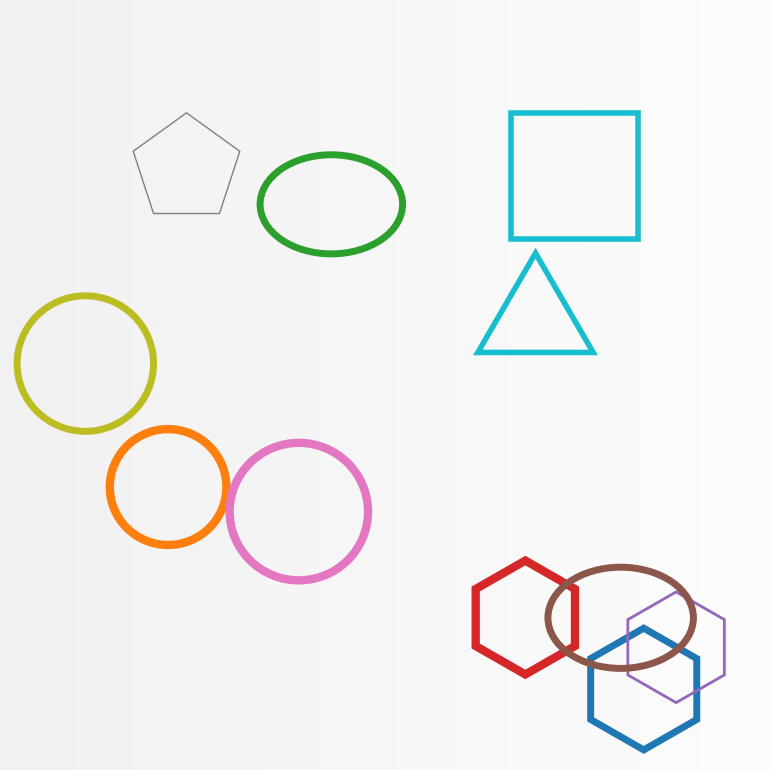[{"shape": "hexagon", "thickness": 2.5, "radius": 0.4, "center": [0.831, 0.105]}, {"shape": "circle", "thickness": 3, "radius": 0.38, "center": [0.217, 0.367]}, {"shape": "oval", "thickness": 2.5, "radius": 0.46, "center": [0.428, 0.735]}, {"shape": "hexagon", "thickness": 3, "radius": 0.37, "center": [0.678, 0.198]}, {"shape": "hexagon", "thickness": 1, "radius": 0.36, "center": [0.872, 0.159]}, {"shape": "oval", "thickness": 2.5, "radius": 0.47, "center": [0.801, 0.198]}, {"shape": "circle", "thickness": 3, "radius": 0.45, "center": [0.386, 0.336]}, {"shape": "pentagon", "thickness": 0.5, "radius": 0.36, "center": [0.241, 0.781]}, {"shape": "circle", "thickness": 2.5, "radius": 0.44, "center": [0.11, 0.528]}, {"shape": "triangle", "thickness": 2, "radius": 0.43, "center": [0.691, 0.585]}, {"shape": "square", "thickness": 2, "radius": 0.41, "center": [0.741, 0.772]}]